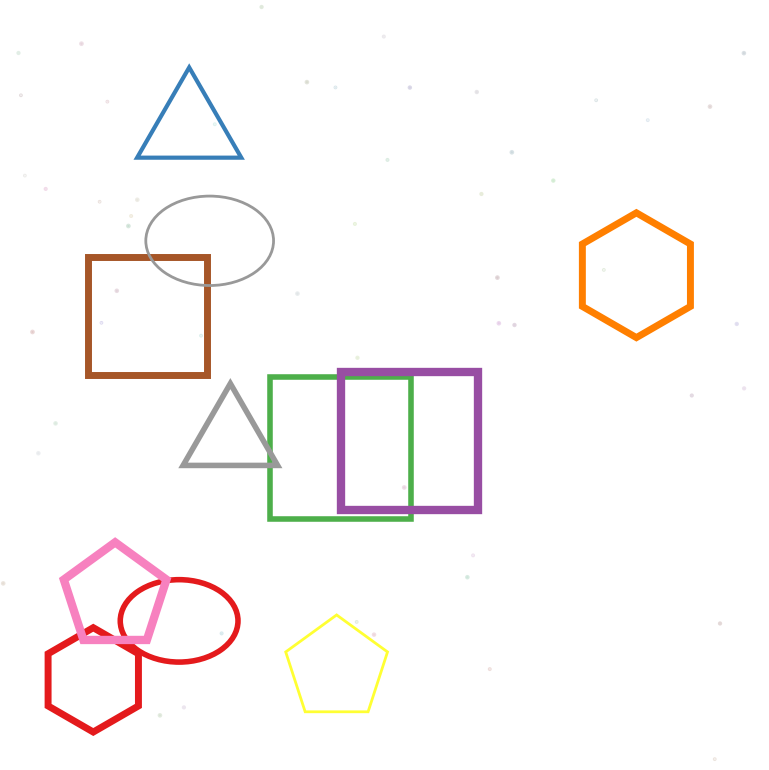[{"shape": "hexagon", "thickness": 2.5, "radius": 0.34, "center": [0.121, 0.117]}, {"shape": "oval", "thickness": 2, "radius": 0.38, "center": [0.233, 0.194]}, {"shape": "triangle", "thickness": 1.5, "radius": 0.39, "center": [0.246, 0.834]}, {"shape": "square", "thickness": 2, "radius": 0.46, "center": [0.442, 0.418]}, {"shape": "square", "thickness": 3, "radius": 0.45, "center": [0.532, 0.427]}, {"shape": "hexagon", "thickness": 2.5, "radius": 0.41, "center": [0.826, 0.643]}, {"shape": "pentagon", "thickness": 1, "radius": 0.35, "center": [0.437, 0.132]}, {"shape": "square", "thickness": 2.5, "radius": 0.38, "center": [0.192, 0.59]}, {"shape": "pentagon", "thickness": 3, "radius": 0.35, "center": [0.15, 0.226]}, {"shape": "oval", "thickness": 1, "radius": 0.41, "center": [0.272, 0.687]}, {"shape": "triangle", "thickness": 2, "radius": 0.35, "center": [0.299, 0.431]}]